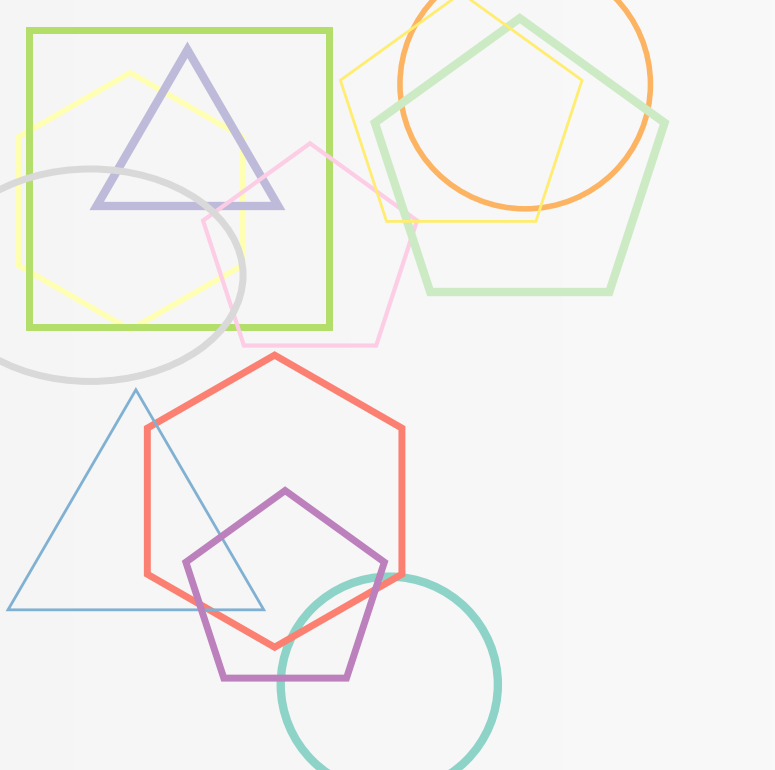[{"shape": "circle", "thickness": 3, "radius": 0.7, "center": [0.502, 0.111]}, {"shape": "hexagon", "thickness": 2, "radius": 0.83, "center": [0.168, 0.739]}, {"shape": "triangle", "thickness": 3, "radius": 0.68, "center": [0.242, 0.8]}, {"shape": "hexagon", "thickness": 2.5, "radius": 0.95, "center": [0.354, 0.349]}, {"shape": "triangle", "thickness": 1, "radius": 0.95, "center": [0.175, 0.303]}, {"shape": "circle", "thickness": 2, "radius": 0.81, "center": [0.678, 0.89]}, {"shape": "square", "thickness": 2.5, "radius": 0.97, "center": [0.231, 0.768]}, {"shape": "pentagon", "thickness": 1.5, "radius": 0.73, "center": [0.4, 0.669]}, {"shape": "oval", "thickness": 2.5, "radius": 0.99, "center": [0.117, 0.643]}, {"shape": "pentagon", "thickness": 2.5, "radius": 0.67, "center": [0.368, 0.228]}, {"shape": "pentagon", "thickness": 3, "radius": 0.98, "center": [0.671, 0.78]}, {"shape": "pentagon", "thickness": 1, "radius": 0.82, "center": [0.595, 0.845]}]